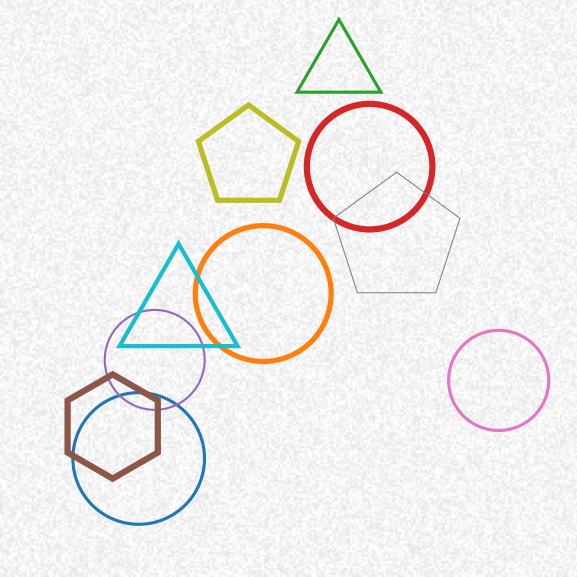[{"shape": "circle", "thickness": 1.5, "radius": 0.57, "center": [0.24, 0.205]}, {"shape": "circle", "thickness": 2.5, "radius": 0.59, "center": [0.456, 0.491]}, {"shape": "triangle", "thickness": 1.5, "radius": 0.42, "center": [0.587, 0.881]}, {"shape": "circle", "thickness": 3, "radius": 0.54, "center": [0.64, 0.711]}, {"shape": "circle", "thickness": 1, "radius": 0.43, "center": [0.268, 0.376]}, {"shape": "hexagon", "thickness": 3, "radius": 0.45, "center": [0.195, 0.261]}, {"shape": "circle", "thickness": 1.5, "radius": 0.43, "center": [0.864, 0.34]}, {"shape": "pentagon", "thickness": 0.5, "radius": 0.58, "center": [0.687, 0.586]}, {"shape": "pentagon", "thickness": 2.5, "radius": 0.46, "center": [0.43, 0.726]}, {"shape": "triangle", "thickness": 2, "radius": 0.59, "center": [0.309, 0.459]}]